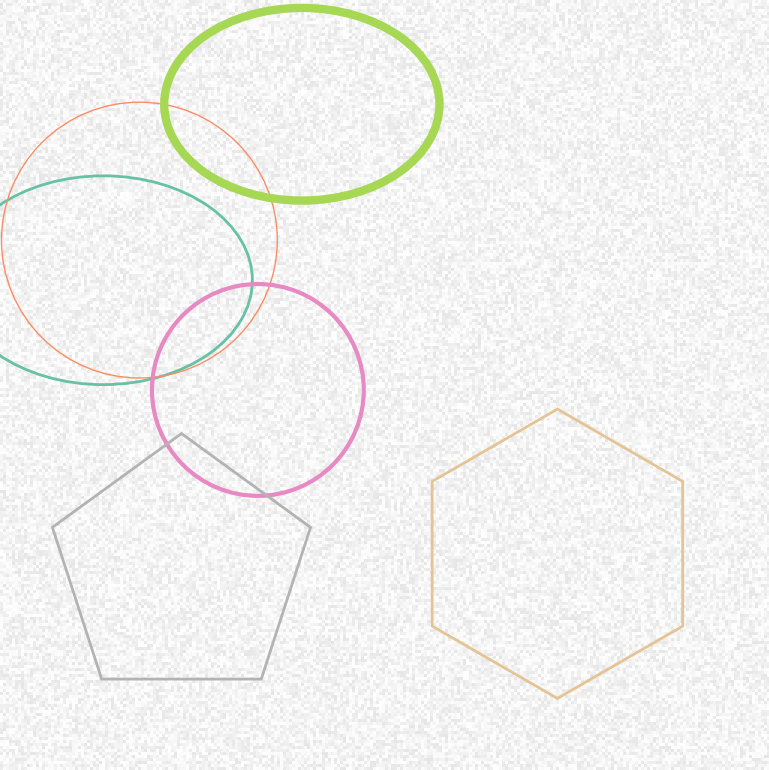[{"shape": "oval", "thickness": 1, "radius": 0.97, "center": [0.134, 0.636]}, {"shape": "circle", "thickness": 0.5, "radius": 0.9, "center": [0.181, 0.688]}, {"shape": "circle", "thickness": 1.5, "radius": 0.69, "center": [0.335, 0.494]}, {"shape": "oval", "thickness": 3, "radius": 0.89, "center": [0.392, 0.865]}, {"shape": "hexagon", "thickness": 1, "radius": 0.94, "center": [0.724, 0.281]}, {"shape": "pentagon", "thickness": 1, "radius": 0.88, "center": [0.236, 0.261]}]